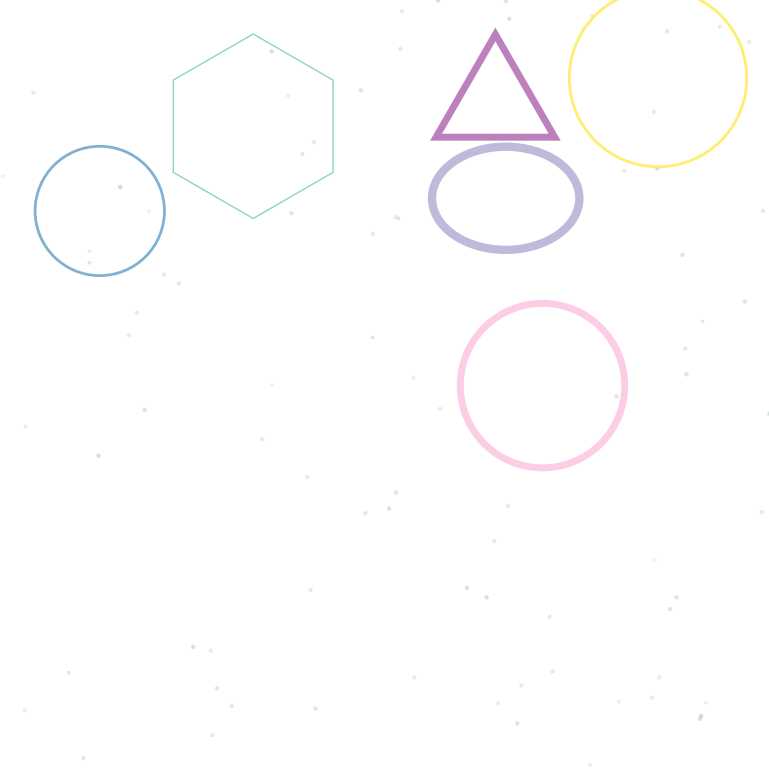[{"shape": "hexagon", "thickness": 0.5, "radius": 0.6, "center": [0.329, 0.836]}, {"shape": "oval", "thickness": 3, "radius": 0.48, "center": [0.657, 0.742]}, {"shape": "circle", "thickness": 1, "radius": 0.42, "center": [0.13, 0.726]}, {"shape": "circle", "thickness": 2.5, "radius": 0.53, "center": [0.705, 0.499]}, {"shape": "triangle", "thickness": 2.5, "radius": 0.44, "center": [0.643, 0.866]}, {"shape": "circle", "thickness": 1, "radius": 0.58, "center": [0.855, 0.899]}]